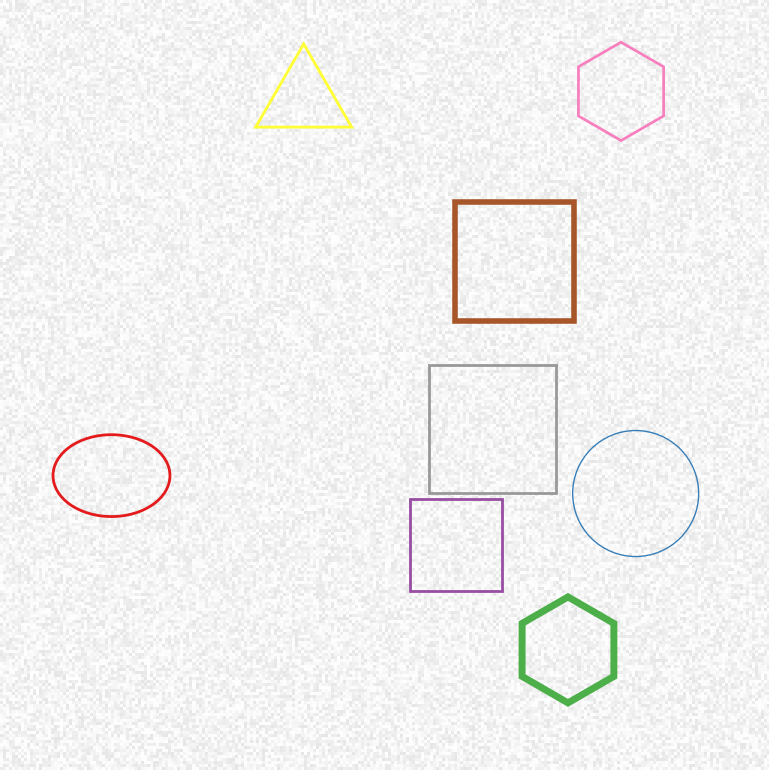[{"shape": "oval", "thickness": 1, "radius": 0.38, "center": [0.145, 0.382]}, {"shape": "circle", "thickness": 0.5, "radius": 0.41, "center": [0.826, 0.359]}, {"shape": "hexagon", "thickness": 2.5, "radius": 0.34, "center": [0.738, 0.156]}, {"shape": "square", "thickness": 1, "radius": 0.3, "center": [0.592, 0.292]}, {"shape": "triangle", "thickness": 1, "radius": 0.36, "center": [0.394, 0.871]}, {"shape": "square", "thickness": 2, "radius": 0.39, "center": [0.668, 0.66]}, {"shape": "hexagon", "thickness": 1, "radius": 0.32, "center": [0.807, 0.881]}, {"shape": "square", "thickness": 1, "radius": 0.41, "center": [0.64, 0.443]}]